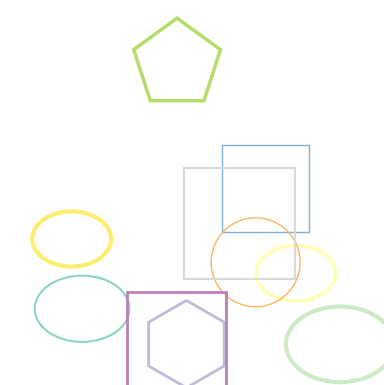[{"shape": "oval", "thickness": 1.5, "radius": 0.61, "center": [0.213, 0.198]}, {"shape": "oval", "thickness": 2.5, "radius": 0.51, "center": [0.768, 0.29]}, {"shape": "hexagon", "thickness": 2, "radius": 0.57, "center": [0.484, 0.106]}, {"shape": "square", "thickness": 1, "radius": 0.56, "center": [0.69, 0.51]}, {"shape": "circle", "thickness": 1, "radius": 0.58, "center": [0.664, 0.319]}, {"shape": "pentagon", "thickness": 2.5, "radius": 0.59, "center": [0.46, 0.834]}, {"shape": "square", "thickness": 1.5, "radius": 0.72, "center": [0.623, 0.42]}, {"shape": "square", "thickness": 2, "radius": 0.64, "center": [0.458, 0.112]}, {"shape": "oval", "thickness": 3, "radius": 0.7, "center": [0.883, 0.106]}, {"shape": "oval", "thickness": 3, "radius": 0.51, "center": [0.186, 0.379]}]